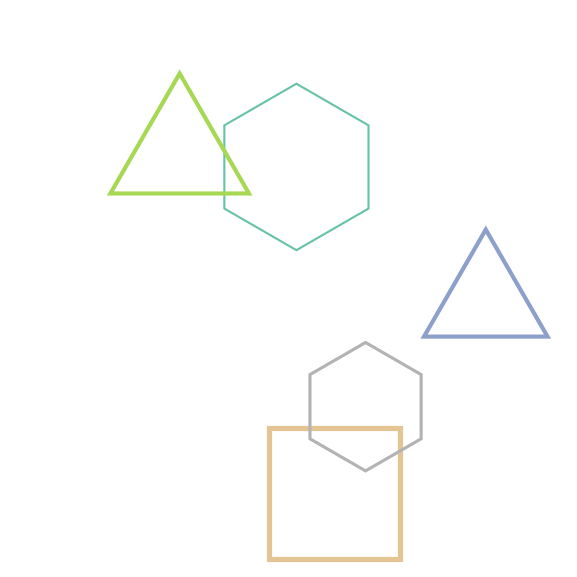[{"shape": "hexagon", "thickness": 1, "radius": 0.72, "center": [0.513, 0.71]}, {"shape": "triangle", "thickness": 2, "radius": 0.62, "center": [0.841, 0.478]}, {"shape": "triangle", "thickness": 2, "radius": 0.69, "center": [0.311, 0.733]}, {"shape": "square", "thickness": 2.5, "radius": 0.57, "center": [0.58, 0.144]}, {"shape": "hexagon", "thickness": 1.5, "radius": 0.56, "center": [0.633, 0.295]}]